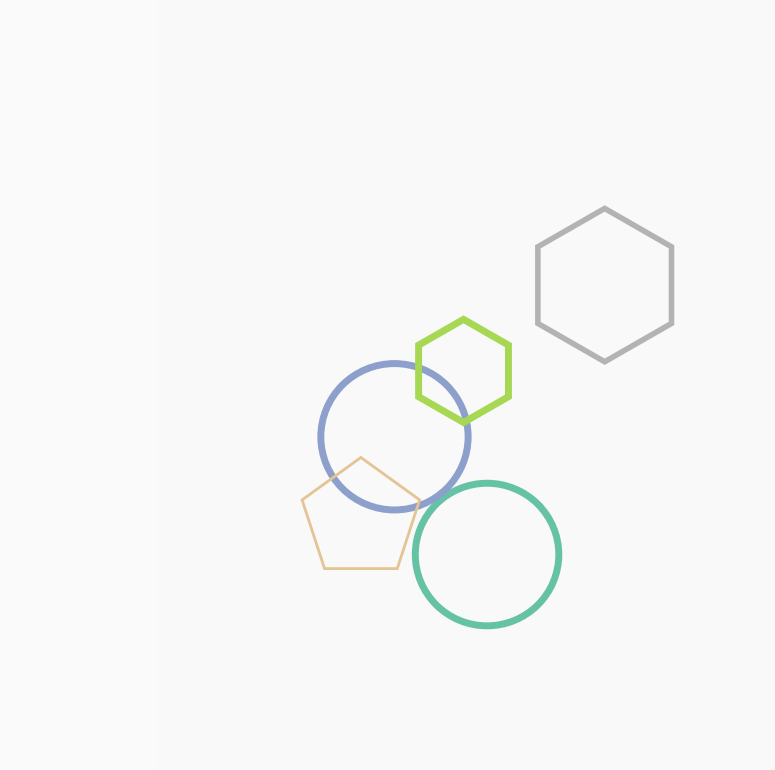[{"shape": "circle", "thickness": 2.5, "radius": 0.46, "center": [0.628, 0.28]}, {"shape": "circle", "thickness": 2.5, "radius": 0.48, "center": [0.509, 0.433]}, {"shape": "hexagon", "thickness": 2.5, "radius": 0.33, "center": [0.598, 0.518]}, {"shape": "pentagon", "thickness": 1, "radius": 0.4, "center": [0.466, 0.326]}, {"shape": "hexagon", "thickness": 2, "radius": 0.5, "center": [0.78, 0.63]}]